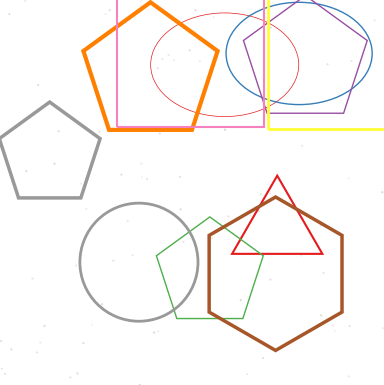[{"shape": "oval", "thickness": 0.5, "radius": 0.96, "center": [0.584, 0.832]}, {"shape": "triangle", "thickness": 1.5, "radius": 0.68, "center": [0.72, 0.408]}, {"shape": "oval", "thickness": 1, "radius": 0.95, "center": [0.777, 0.861]}, {"shape": "pentagon", "thickness": 1, "radius": 0.73, "center": [0.545, 0.291]}, {"shape": "pentagon", "thickness": 1, "radius": 0.85, "center": [0.793, 0.843]}, {"shape": "pentagon", "thickness": 3, "radius": 0.92, "center": [0.391, 0.811]}, {"shape": "square", "thickness": 2, "radius": 0.95, "center": [0.887, 0.856]}, {"shape": "hexagon", "thickness": 2.5, "radius": 1.0, "center": [0.716, 0.289]}, {"shape": "square", "thickness": 1.5, "radius": 0.95, "center": [0.495, 0.86]}, {"shape": "pentagon", "thickness": 2.5, "radius": 0.69, "center": [0.129, 0.597]}, {"shape": "circle", "thickness": 2, "radius": 0.77, "center": [0.361, 0.319]}]